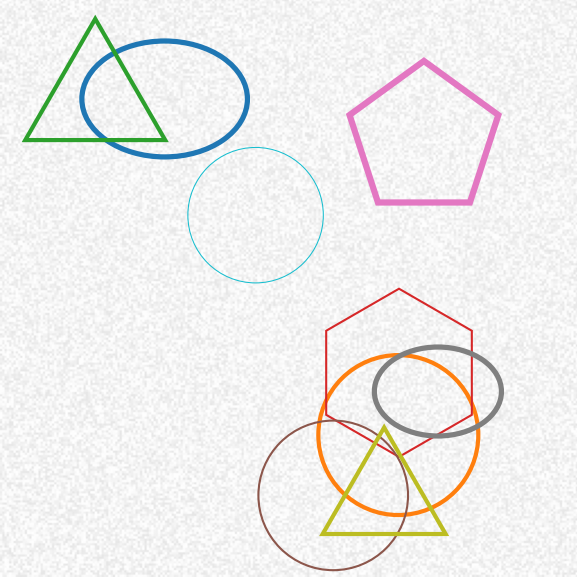[{"shape": "oval", "thickness": 2.5, "radius": 0.72, "center": [0.285, 0.828]}, {"shape": "circle", "thickness": 2, "radius": 0.69, "center": [0.69, 0.246]}, {"shape": "triangle", "thickness": 2, "radius": 0.7, "center": [0.165, 0.827]}, {"shape": "hexagon", "thickness": 1, "radius": 0.73, "center": [0.691, 0.354]}, {"shape": "circle", "thickness": 1, "radius": 0.65, "center": [0.577, 0.141]}, {"shape": "pentagon", "thickness": 3, "radius": 0.68, "center": [0.734, 0.758]}, {"shape": "oval", "thickness": 2.5, "radius": 0.55, "center": [0.758, 0.321]}, {"shape": "triangle", "thickness": 2, "radius": 0.61, "center": [0.665, 0.136]}, {"shape": "circle", "thickness": 0.5, "radius": 0.59, "center": [0.443, 0.627]}]